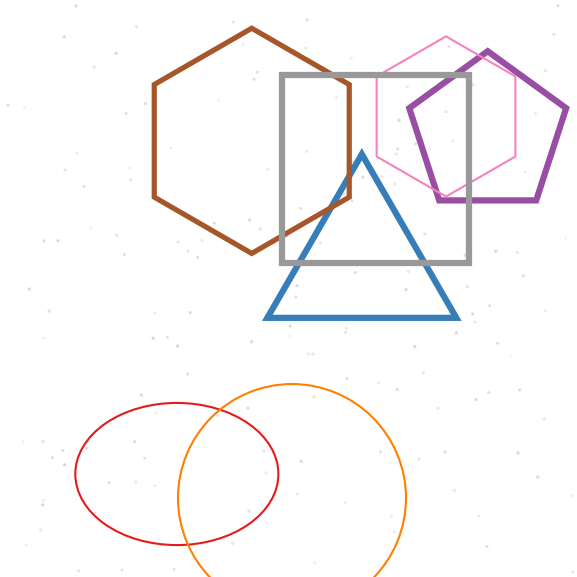[{"shape": "oval", "thickness": 1, "radius": 0.88, "center": [0.306, 0.178]}, {"shape": "triangle", "thickness": 3, "radius": 0.94, "center": [0.627, 0.543]}, {"shape": "pentagon", "thickness": 3, "radius": 0.71, "center": [0.845, 0.768]}, {"shape": "circle", "thickness": 1, "radius": 0.99, "center": [0.506, 0.137]}, {"shape": "hexagon", "thickness": 2.5, "radius": 0.97, "center": [0.436, 0.755]}, {"shape": "hexagon", "thickness": 1, "radius": 0.69, "center": [0.772, 0.797]}, {"shape": "square", "thickness": 3, "radius": 0.81, "center": [0.65, 0.706]}]